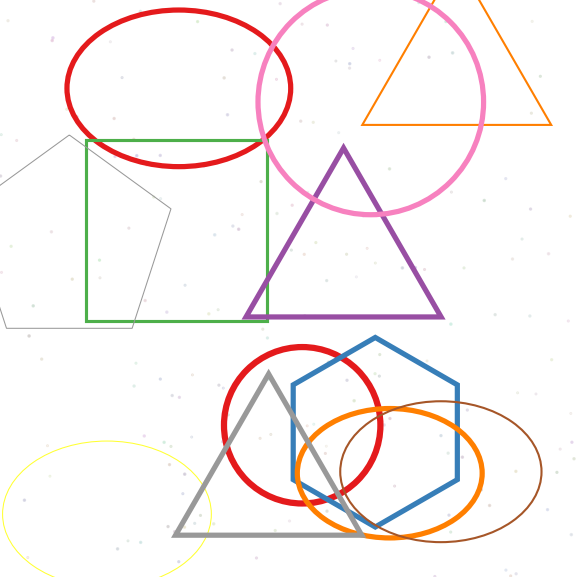[{"shape": "circle", "thickness": 3, "radius": 0.68, "center": [0.523, 0.263]}, {"shape": "oval", "thickness": 2.5, "radius": 0.97, "center": [0.31, 0.846]}, {"shape": "hexagon", "thickness": 2.5, "radius": 0.82, "center": [0.65, 0.251]}, {"shape": "square", "thickness": 1.5, "radius": 0.78, "center": [0.306, 0.599]}, {"shape": "triangle", "thickness": 2.5, "radius": 0.98, "center": [0.595, 0.548]}, {"shape": "oval", "thickness": 2.5, "radius": 0.8, "center": [0.675, 0.18]}, {"shape": "triangle", "thickness": 1, "radius": 0.94, "center": [0.791, 0.877]}, {"shape": "oval", "thickness": 0.5, "radius": 0.9, "center": [0.185, 0.109]}, {"shape": "oval", "thickness": 1, "radius": 0.87, "center": [0.763, 0.182]}, {"shape": "circle", "thickness": 2.5, "radius": 0.98, "center": [0.642, 0.823]}, {"shape": "triangle", "thickness": 2.5, "radius": 0.93, "center": [0.465, 0.165]}, {"shape": "pentagon", "thickness": 0.5, "radius": 0.93, "center": [0.12, 0.58]}]